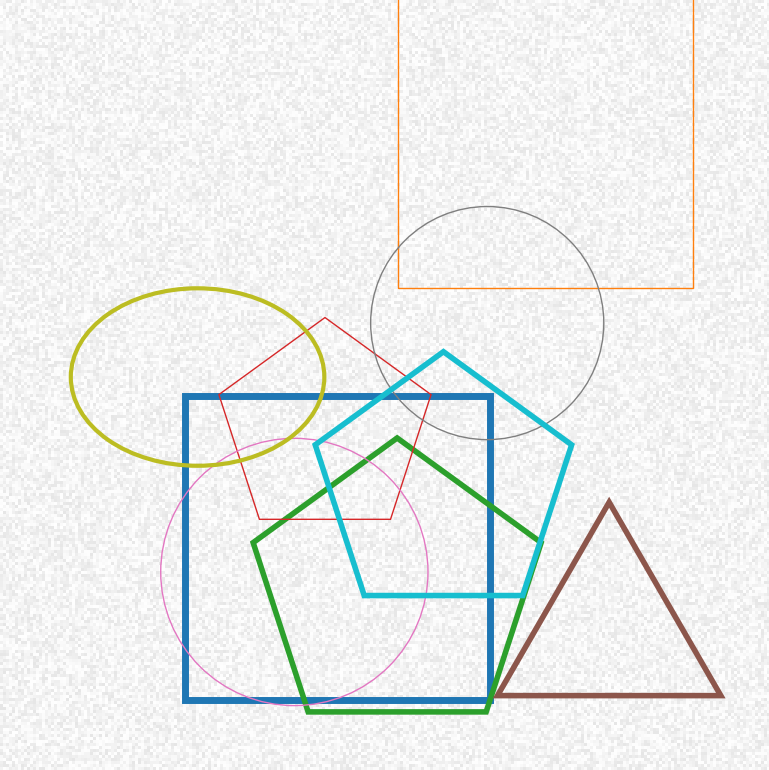[{"shape": "square", "thickness": 2.5, "radius": 0.99, "center": [0.438, 0.288]}, {"shape": "square", "thickness": 0.5, "radius": 0.96, "center": [0.708, 0.817]}, {"shape": "pentagon", "thickness": 2, "radius": 0.98, "center": [0.516, 0.235]}, {"shape": "pentagon", "thickness": 0.5, "radius": 0.72, "center": [0.422, 0.443]}, {"shape": "triangle", "thickness": 2, "radius": 0.84, "center": [0.791, 0.18]}, {"shape": "circle", "thickness": 0.5, "radius": 0.87, "center": [0.382, 0.257]}, {"shape": "circle", "thickness": 0.5, "radius": 0.76, "center": [0.633, 0.58]}, {"shape": "oval", "thickness": 1.5, "radius": 0.82, "center": [0.257, 0.51]}, {"shape": "pentagon", "thickness": 2, "radius": 0.88, "center": [0.576, 0.368]}]